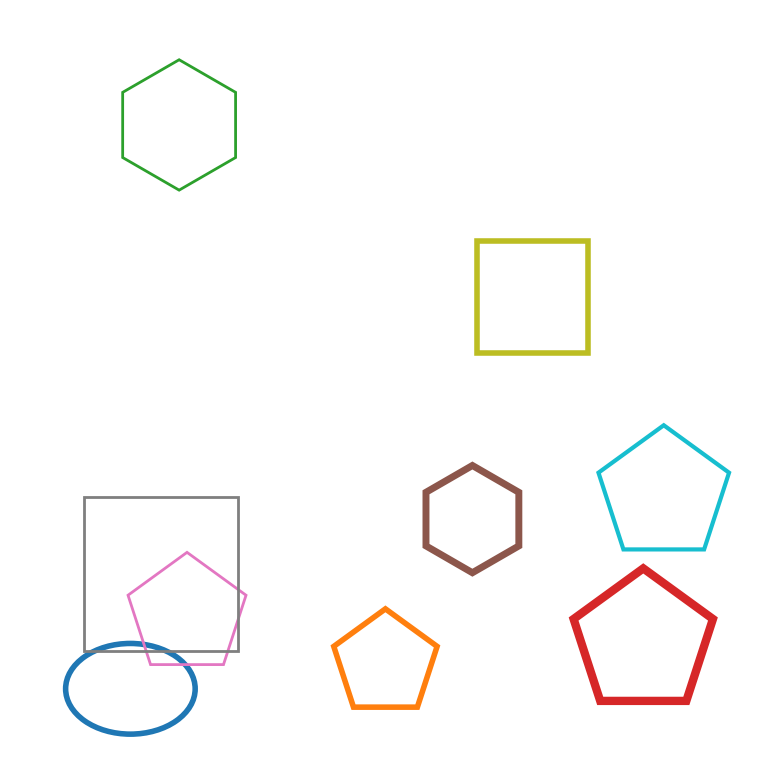[{"shape": "oval", "thickness": 2, "radius": 0.42, "center": [0.169, 0.105]}, {"shape": "pentagon", "thickness": 2, "radius": 0.35, "center": [0.501, 0.139]}, {"shape": "hexagon", "thickness": 1, "radius": 0.42, "center": [0.233, 0.838]}, {"shape": "pentagon", "thickness": 3, "radius": 0.48, "center": [0.835, 0.167]}, {"shape": "hexagon", "thickness": 2.5, "radius": 0.35, "center": [0.614, 0.326]}, {"shape": "pentagon", "thickness": 1, "radius": 0.4, "center": [0.243, 0.202]}, {"shape": "square", "thickness": 1, "radius": 0.5, "center": [0.209, 0.255]}, {"shape": "square", "thickness": 2, "radius": 0.36, "center": [0.692, 0.614]}, {"shape": "pentagon", "thickness": 1.5, "radius": 0.45, "center": [0.862, 0.359]}]